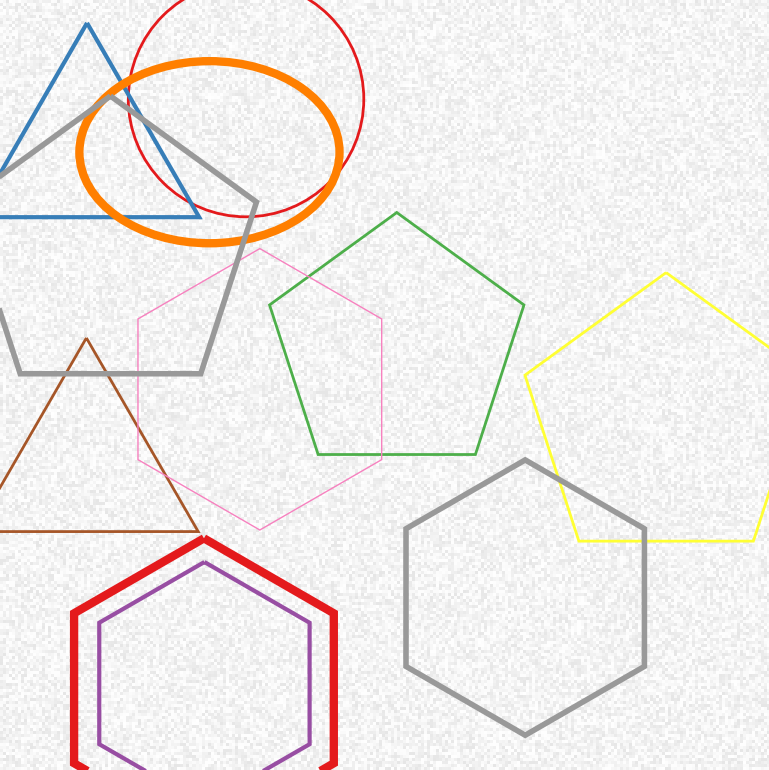[{"shape": "hexagon", "thickness": 3, "radius": 0.97, "center": [0.265, 0.106]}, {"shape": "circle", "thickness": 1, "radius": 0.76, "center": [0.32, 0.871]}, {"shape": "triangle", "thickness": 1.5, "radius": 0.84, "center": [0.113, 0.802]}, {"shape": "pentagon", "thickness": 1, "radius": 0.87, "center": [0.515, 0.55]}, {"shape": "hexagon", "thickness": 1.5, "radius": 0.79, "center": [0.265, 0.112]}, {"shape": "oval", "thickness": 3, "radius": 0.84, "center": [0.272, 0.802]}, {"shape": "pentagon", "thickness": 1, "radius": 0.96, "center": [0.865, 0.453]}, {"shape": "triangle", "thickness": 1, "radius": 0.84, "center": [0.112, 0.393]}, {"shape": "hexagon", "thickness": 0.5, "radius": 0.91, "center": [0.337, 0.494]}, {"shape": "hexagon", "thickness": 2, "radius": 0.89, "center": [0.682, 0.224]}, {"shape": "pentagon", "thickness": 2, "radius": 1.0, "center": [0.143, 0.676]}]